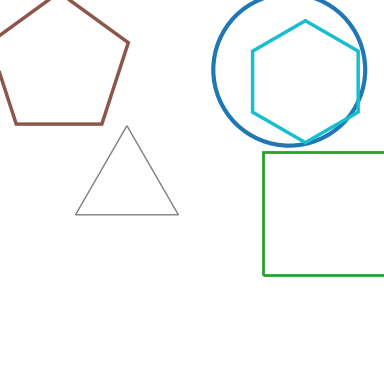[{"shape": "circle", "thickness": 3, "radius": 0.99, "center": [0.751, 0.819]}, {"shape": "square", "thickness": 2, "radius": 0.8, "center": [0.845, 0.446]}, {"shape": "pentagon", "thickness": 2.5, "radius": 0.95, "center": [0.153, 0.831]}, {"shape": "triangle", "thickness": 1, "radius": 0.77, "center": [0.33, 0.519]}, {"shape": "hexagon", "thickness": 2.5, "radius": 0.79, "center": [0.793, 0.788]}]